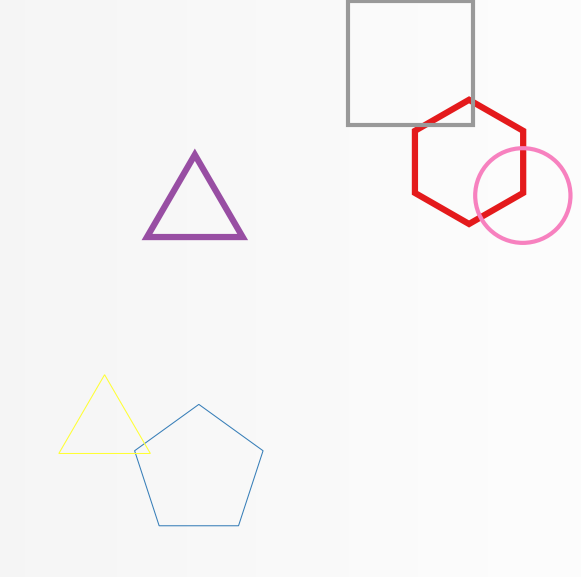[{"shape": "hexagon", "thickness": 3, "radius": 0.54, "center": [0.807, 0.719]}, {"shape": "pentagon", "thickness": 0.5, "radius": 0.58, "center": [0.342, 0.183]}, {"shape": "triangle", "thickness": 3, "radius": 0.48, "center": [0.335, 0.636]}, {"shape": "triangle", "thickness": 0.5, "radius": 0.45, "center": [0.18, 0.259]}, {"shape": "circle", "thickness": 2, "radius": 0.41, "center": [0.9, 0.661]}, {"shape": "square", "thickness": 2, "radius": 0.54, "center": [0.706, 0.89]}]